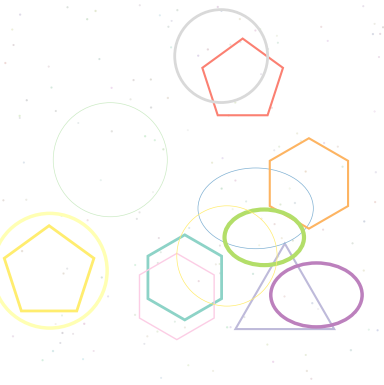[{"shape": "hexagon", "thickness": 2, "radius": 0.55, "center": [0.48, 0.28]}, {"shape": "circle", "thickness": 2.5, "radius": 0.74, "center": [0.129, 0.297]}, {"shape": "triangle", "thickness": 1.5, "radius": 0.74, "center": [0.74, 0.219]}, {"shape": "pentagon", "thickness": 1.5, "radius": 0.55, "center": [0.63, 0.79]}, {"shape": "oval", "thickness": 0.5, "radius": 0.75, "center": [0.664, 0.459]}, {"shape": "hexagon", "thickness": 1.5, "radius": 0.59, "center": [0.802, 0.524]}, {"shape": "oval", "thickness": 3, "radius": 0.52, "center": [0.686, 0.384]}, {"shape": "hexagon", "thickness": 1, "radius": 0.56, "center": [0.459, 0.23]}, {"shape": "circle", "thickness": 2, "radius": 0.6, "center": [0.574, 0.854]}, {"shape": "oval", "thickness": 2.5, "radius": 0.59, "center": [0.822, 0.234]}, {"shape": "circle", "thickness": 0.5, "radius": 0.74, "center": [0.286, 0.585]}, {"shape": "pentagon", "thickness": 2, "radius": 0.61, "center": [0.127, 0.291]}, {"shape": "circle", "thickness": 0.5, "radius": 0.65, "center": [0.589, 0.335]}]